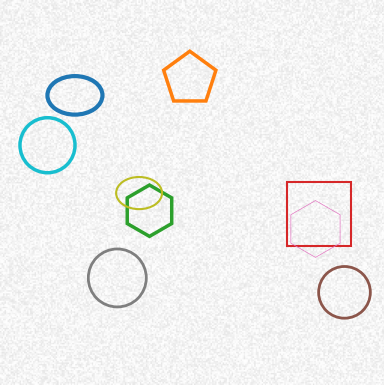[{"shape": "oval", "thickness": 3, "radius": 0.36, "center": [0.195, 0.752]}, {"shape": "pentagon", "thickness": 2.5, "radius": 0.36, "center": [0.493, 0.796]}, {"shape": "hexagon", "thickness": 2.5, "radius": 0.33, "center": [0.388, 0.453]}, {"shape": "square", "thickness": 1.5, "radius": 0.41, "center": [0.828, 0.445]}, {"shape": "circle", "thickness": 2, "radius": 0.34, "center": [0.895, 0.241]}, {"shape": "hexagon", "thickness": 0.5, "radius": 0.37, "center": [0.819, 0.405]}, {"shape": "circle", "thickness": 2, "radius": 0.38, "center": [0.305, 0.278]}, {"shape": "oval", "thickness": 1.5, "radius": 0.3, "center": [0.361, 0.499]}, {"shape": "circle", "thickness": 2.5, "radius": 0.36, "center": [0.123, 0.623]}]